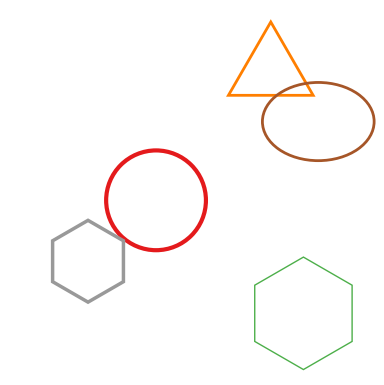[{"shape": "circle", "thickness": 3, "radius": 0.65, "center": [0.405, 0.48]}, {"shape": "hexagon", "thickness": 1, "radius": 0.73, "center": [0.788, 0.186]}, {"shape": "triangle", "thickness": 2, "radius": 0.64, "center": [0.703, 0.816]}, {"shape": "oval", "thickness": 2, "radius": 0.73, "center": [0.827, 0.684]}, {"shape": "hexagon", "thickness": 2.5, "radius": 0.53, "center": [0.229, 0.321]}]